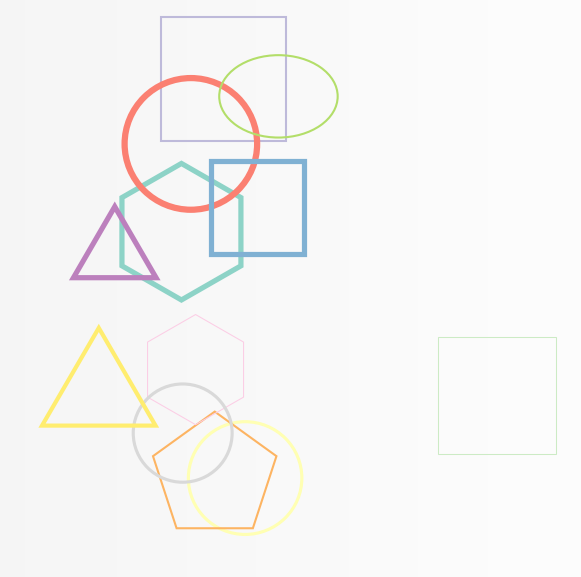[{"shape": "hexagon", "thickness": 2.5, "radius": 0.59, "center": [0.312, 0.598]}, {"shape": "circle", "thickness": 1.5, "radius": 0.49, "center": [0.422, 0.171]}, {"shape": "square", "thickness": 1, "radius": 0.54, "center": [0.385, 0.862]}, {"shape": "circle", "thickness": 3, "radius": 0.57, "center": [0.328, 0.75]}, {"shape": "square", "thickness": 2.5, "radius": 0.4, "center": [0.443, 0.64]}, {"shape": "pentagon", "thickness": 1, "radius": 0.56, "center": [0.369, 0.175]}, {"shape": "oval", "thickness": 1, "radius": 0.51, "center": [0.479, 0.832]}, {"shape": "hexagon", "thickness": 0.5, "radius": 0.48, "center": [0.336, 0.359]}, {"shape": "circle", "thickness": 1.5, "radius": 0.43, "center": [0.314, 0.249]}, {"shape": "triangle", "thickness": 2.5, "radius": 0.41, "center": [0.197, 0.559]}, {"shape": "square", "thickness": 0.5, "radius": 0.51, "center": [0.855, 0.314]}, {"shape": "triangle", "thickness": 2, "radius": 0.56, "center": [0.17, 0.319]}]